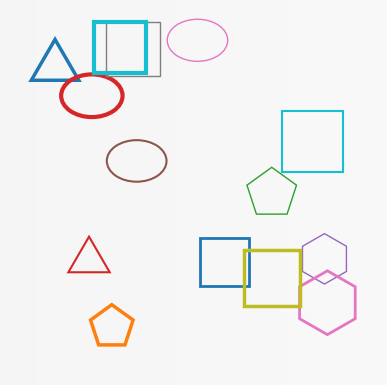[{"shape": "triangle", "thickness": 2.5, "radius": 0.35, "center": [0.142, 0.827]}, {"shape": "square", "thickness": 2, "radius": 0.31, "center": [0.579, 0.319]}, {"shape": "pentagon", "thickness": 2.5, "radius": 0.29, "center": [0.289, 0.151]}, {"shape": "pentagon", "thickness": 1, "radius": 0.34, "center": [0.701, 0.498]}, {"shape": "triangle", "thickness": 1.5, "radius": 0.31, "center": [0.23, 0.324]}, {"shape": "oval", "thickness": 3, "radius": 0.4, "center": [0.237, 0.751]}, {"shape": "hexagon", "thickness": 1, "radius": 0.33, "center": [0.837, 0.328]}, {"shape": "oval", "thickness": 1.5, "radius": 0.39, "center": [0.353, 0.582]}, {"shape": "hexagon", "thickness": 2, "radius": 0.41, "center": [0.845, 0.214]}, {"shape": "oval", "thickness": 1, "radius": 0.39, "center": [0.51, 0.895]}, {"shape": "square", "thickness": 1, "radius": 0.35, "center": [0.343, 0.872]}, {"shape": "square", "thickness": 2.5, "radius": 0.36, "center": [0.702, 0.278]}, {"shape": "square", "thickness": 3, "radius": 0.33, "center": [0.309, 0.876]}, {"shape": "square", "thickness": 1.5, "radius": 0.39, "center": [0.807, 0.633]}]